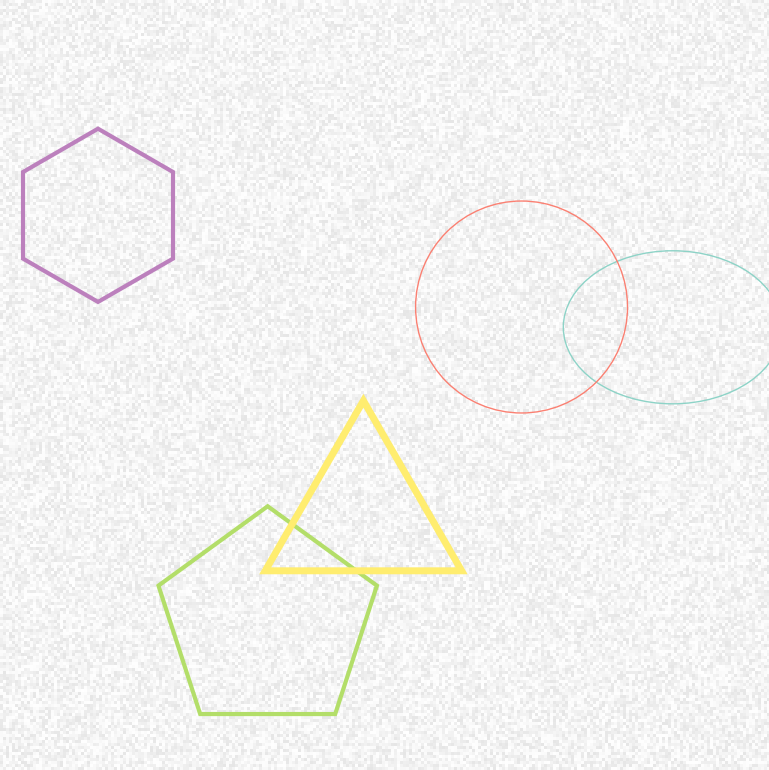[{"shape": "oval", "thickness": 0.5, "radius": 0.71, "center": [0.874, 0.575]}, {"shape": "circle", "thickness": 0.5, "radius": 0.69, "center": [0.677, 0.601]}, {"shape": "pentagon", "thickness": 1.5, "radius": 0.75, "center": [0.348, 0.193]}, {"shape": "hexagon", "thickness": 1.5, "radius": 0.56, "center": [0.127, 0.72]}, {"shape": "triangle", "thickness": 2.5, "radius": 0.74, "center": [0.472, 0.332]}]